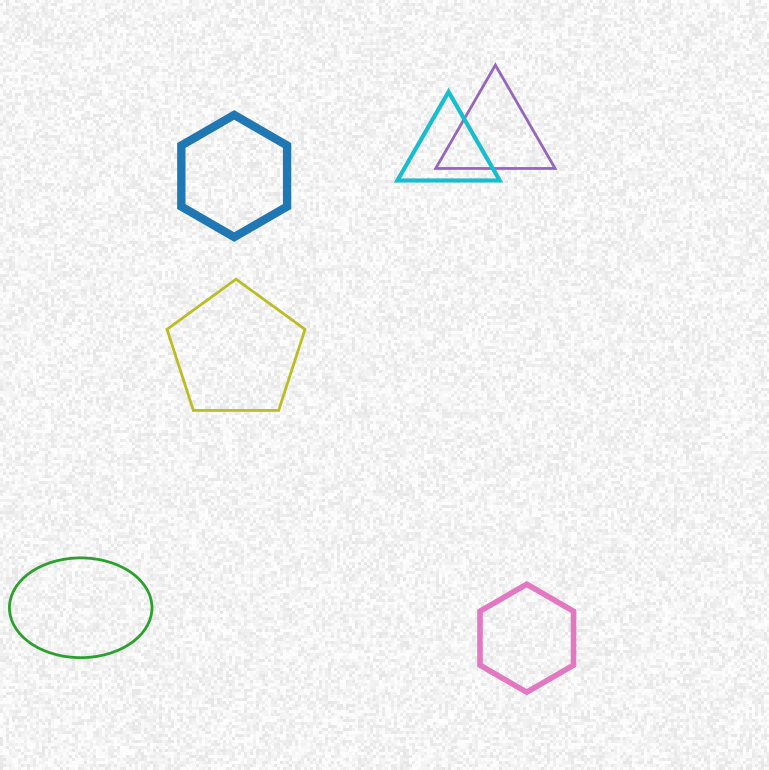[{"shape": "hexagon", "thickness": 3, "radius": 0.4, "center": [0.304, 0.771]}, {"shape": "oval", "thickness": 1, "radius": 0.46, "center": [0.105, 0.211]}, {"shape": "triangle", "thickness": 1, "radius": 0.45, "center": [0.643, 0.826]}, {"shape": "hexagon", "thickness": 2, "radius": 0.35, "center": [0.684, 0.171]}, {"shape": "pentagon", "thickness": 1, "radius": 0.47, "center": [0.307, 0.543]}, {"shape": "triangle", "thickness": 1.5, "radius": 0.38, "center": [0.583, 0.804]}]